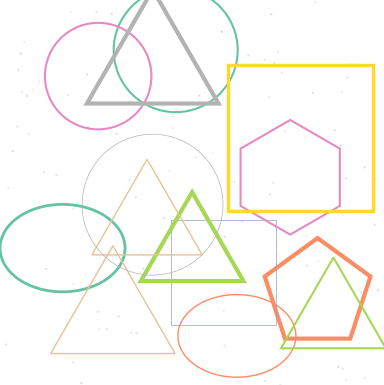[{"shape": "oval", "thickness": 2, "radius": 0.81, "center": [0.162, 0.356]}, {"shape": "circle", "thickness": 1.5, "radius": 0.81, "center": [0.456, 0.87]}, {"shape": "pentagon", "thickness": 3, "radius": 0.72, "center": [0.825, 0.237]}, {"shape": "oval", "thickness": 1, "radius": 0.77, "center": [0.615, 0.128]}, {"shape": "square", "thickness": 0.5, "radius": 0.68, "center": [0.581, 0.293]}, {"shape": "circle", "thickness": 1.5, "radius": 0.69, "center": [0.255, 0.802]}, {"shape": "hexagon", "thickness": 1.5, "radius": 0.74, "center": [0.754, 0.54]}, {"shape": "triangle", "thickness": 3, "radius": 0.77, "center": [0.499, 0.347]}, {"shape": "triangle", "thickness": 1.5, "radius": 0.79, "center": [0.866, 0.174]}, {"shape": "square", "thickness": 2.5, "radius": 0.95, "center": [0.78, 0.641]}, {"shape": "triangle", "thickness": 1, "radius": 0.83, "center": [0.382, 0.421]}, {"shape": "triangle", "thickness": 1, "radius": 0.93, "center": [0.293, 0.175]}, {"shape": "circle", "thickness": 0.5, "radius": 0.92, "center": [0.396, 0.468]}, {"shape": "triangle", "thickness": 3, "radius": 0.99, "center": [0.397, 0.83]}]